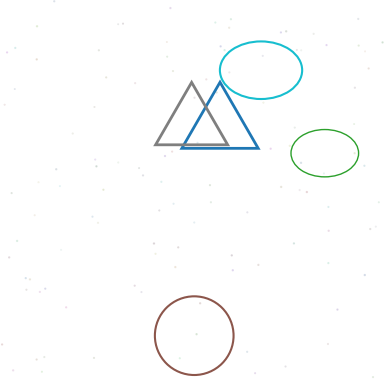[{"shape": "triangle", "thickness": 2, "radius": 0.57, "center": [0.571, 0.672]}, {"shape": "oval", "thickness": 1, "radius": 0.44, "center": [0.844, 0.602]}, {"shape": "circle", "thickness": 1.5, "radius": 0.51, "center": [0.504, 0.128]}, {"shape": "triangle", "thickness": 2, "radius": 0.54, "center": [0.498, 0.678]}, {"shape": "oval", "thickness": 1.5, "radius": 0.53, "center": [0.678, 0.818]}]